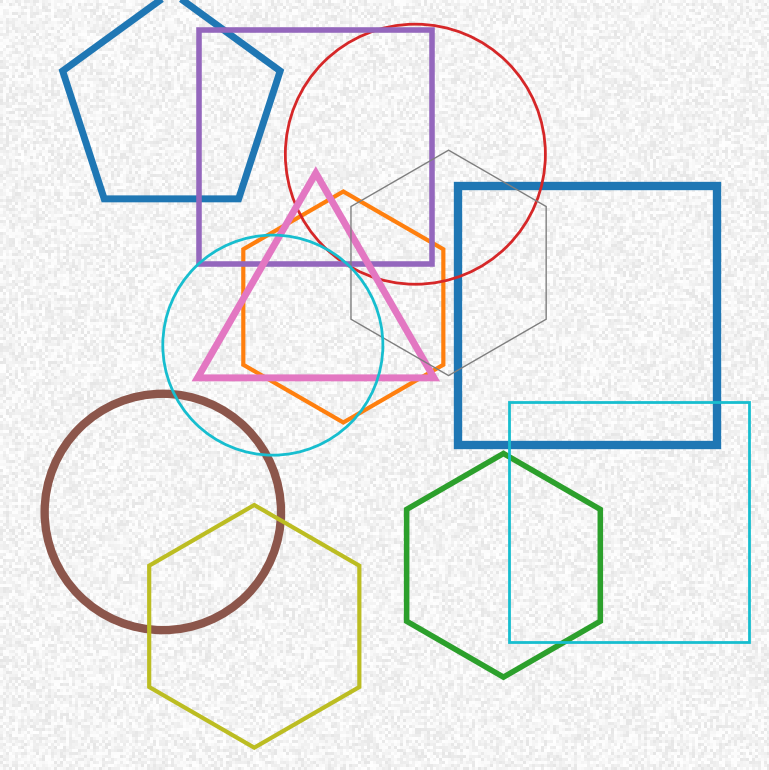[{"shape": "pentagon", "thickness": 2.5, "radius": 0.74, "center": [0.223, 0.862]}, {"shape": "square", "thickness": 3, "radius": 0.84, "center": [0.763, 0.59]}, {"shape": "hexagon", "thickness": 1.5, "radius": 0.75, "center": [0.446, 0.601]}, {"shape": "hexagon", "thickness": 2, "radius": 0.73, "center": [0.654, 0.266]}, {"shape": "circle", "thickness": 1, "radius": 0.84, "center": [0.539, 0.8]}, {"shape": "square", "thickness": 2, "radius": 0.76, "center": [0.41, 0.809]}, {"shape": "circle", "thickness": 3, "radius": 0.77, "center": [0.211, 0.335]}, {"shape": "triangle", "thickness": 2.5, "radius": 0.89, "center": [0.41, 0.598]}, {"shape": "hexagon", "thickness": 0.5, "radius": 0.73, "center": [0.583, 0.659]}, {"shape": "hexagon", "thickness": 1.5, "radius": 0.79, "center": [0.33, 0.187]}, {"shape": "circle", "thickness": 1, "radius": 0.71, "center": [0.354, 0.552]}, {"shape": "square", "thickness": 1, "radius": 0.78, "center": [0.817, 0.322]}]